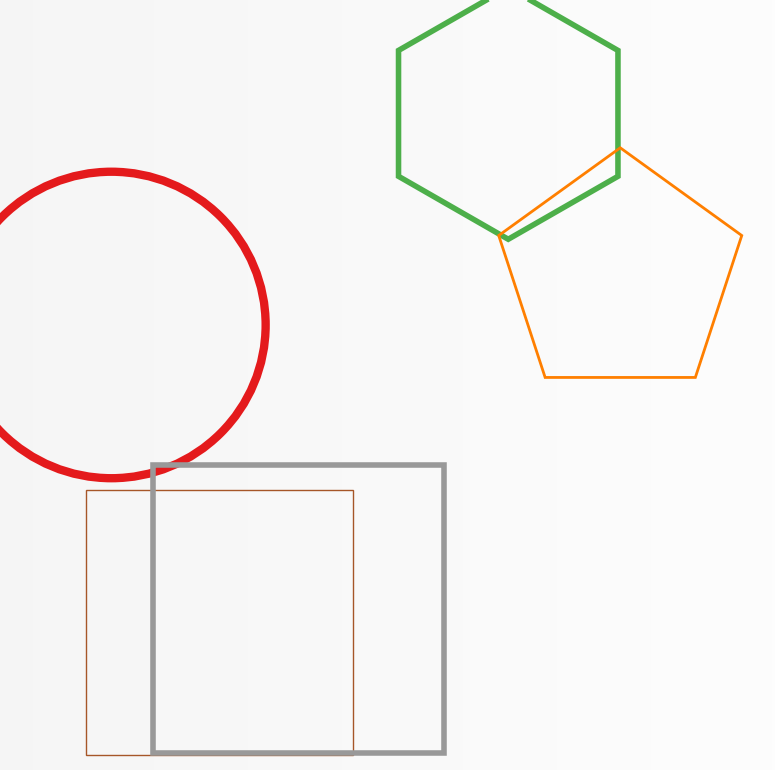[{"shape": "circle", "thickness": 3, "radius": 1.0, "center": [0.144, 0.578]}, {"shape": "hexagon", "thickness": 2, "radius": 0.82, "center": [0.656, 0.853]}, {"shape": "pentagon", "thickness": 1, "radius": 0.82, "center": [0.8, 0.643]}, {"shape": "square", "thickness": 0.5, "radius": 0.86, "center": [0.283, 0.191]}, {"shape": "square", "thickness": 2, "radius": 0.94, "center": [0.385, 0.209]}]